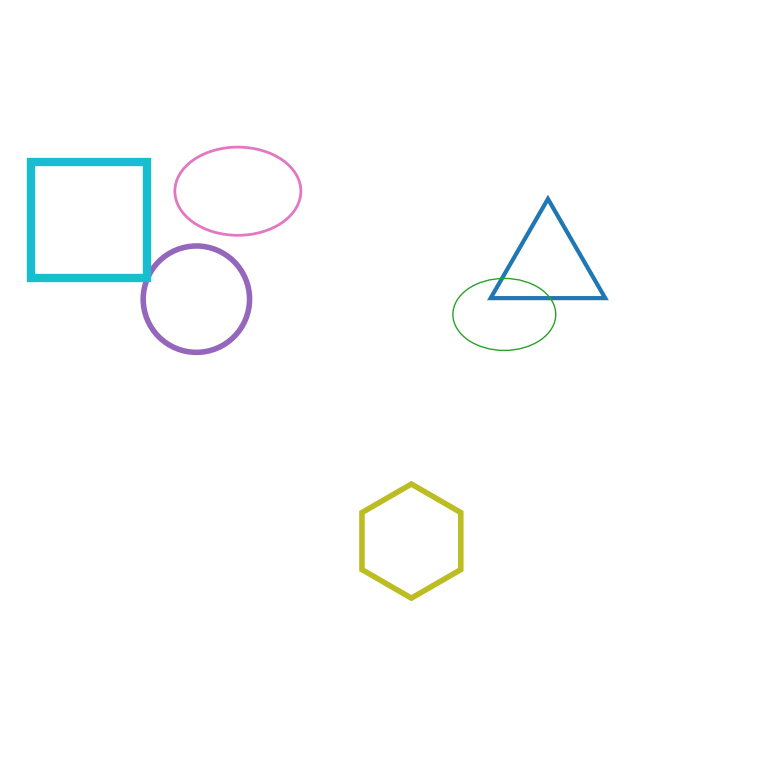[{"shape": "triangle", "thickness": 1.5, "radius": 0.43, "center": [0.712, 0.656]}, {"shape": "oval", "thickness": 0.5, "radius": 0.33, "center": [0.655, 0.592]}, {"shape": "circle", "thickness": 2, "radius": 0.35, "center": [0.255, 0.611]}, {"shape": "oval", "thickness": 1, "radius": 0.41, "center": [0.309, 0.752]}, {"shape": "hexagon", "thickness": 2, "radius": 0.37, "center": [0.534, 0.297]}, {"shape": "square", "thickness": 3, "radius": 0.38, "center": [0.116, 0.714]}]